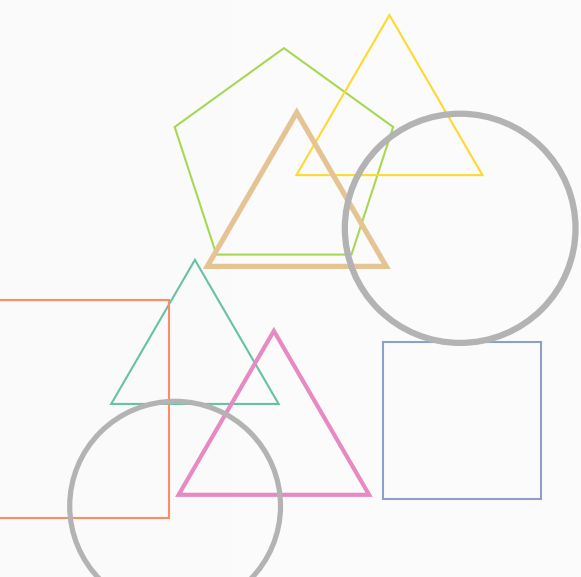[{"shape": "triangle", "thickness": 1, "radius": 0.83, "center": [0.335, 0.383]}, {"shape": "square", "thickness": 1, "radius": 0.94, "center": [0.102, 0.291]}, {"shape": "square", "thickness": 1, "radius": 0.68, "center": [0.794, 0.272]}, {"shape": "triangle", "thickness": 2, "radius": 0.95, "center": [0.471, 0.237]}, {"shape": "pentagon", "thickness": 1, "radius": 0.99, "center": [0.488, 0.718]}, {"shape": "triangle", "thickness": 1, "radius": 0.92, "center": [0.67, 0.788]}, {"shape": "triangle", "thickness": 2.5, "radius": 0.89, "center": [0.511, 0.627]}, {"shape": "circle", "thickness": 3, "radius": 0.99, "center": [0.792, 0.604]}, {"shape": "circle", "thickness": 2.5, "radius": 0.91, "center": [0.301, 0.123]}]